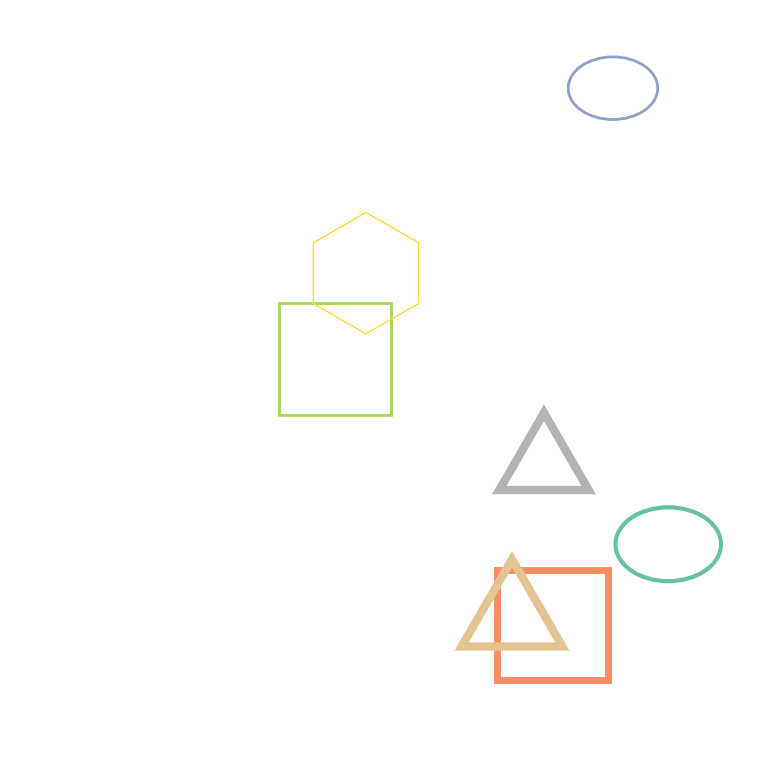[{"shape": "oval", "thickness": 1.5, "radius": 0.34, "center": [0.868, 0.293]}, {"shape": "square", "thickness": 2.5, "radius": 0.36, "center": [0.718, 0.188]}, {"shape": "oval", "thickness": 1, "radius": 0.29, "center": [0.796, 0.885]}, {"shape": "square", "thickness": 1, "radius": 0.37, "center": [0.435, 0.534]}, {"shape": "hexagon", "thickness": 0.5, "radius": 0.39, "center": [0.475, 0.645]}, {"shape": "triangle", "thickness": 3, "radius": 0.38, "center": [0.665, 0.198]}, {"shape": "triangle", "thickness": 3, "radius": 0.33, "center": [0.706, 0.397]}]